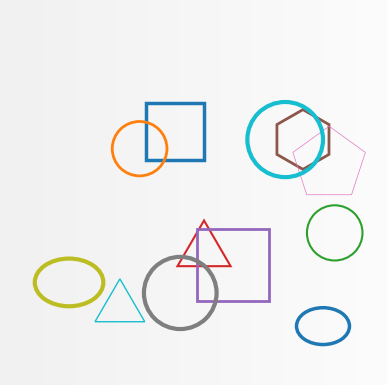[{"shape": "oval", "thickness": 2.5, "radius": 0.34, "center": [0.834, 0.153]}, {"shape": "square", "thickness": 2.5, "radius": 0.37, "center": [0.451, 0.658]}, {"shape": "circle", "thickness": 2, "radius": 0.35, "center": [0.36, 0.614]}, {"shape": "circle", "thickness": 1.5, "radius": 0.36, "center": [0.864, 0.395]}, {"shape": "triangle", "thickness": 1.5, "radius": 0.4, "center": [0.527, 0.348]}, {"shape": "square", "thickness": 2, "radius": 0.47, "center": [0.601, 0.311]}, {"shape": "hexagon", "thickness": 2, "radius": 0.39, "center": [0.782, 0.638]}, {"shape": "pentagon", "thickness": 0.5, "radius": 0.49, "center": [0.849, 0.574]}, {"shape": "circle", "thickness": 3, "radius": 0.47, "center": [0.465, 0.239]}, {"shape": "oval", "thickness": 3, "radius": 0.44, "center": [0.178, 0.266]}, {"shape": "circle", "thickness": 3, "radius": 0.49, "center": [0.736, 0.637]}, {"shape": "triangle", "thickness": 1, "radius": 0.37, "center": [0.309, 0.201]}]